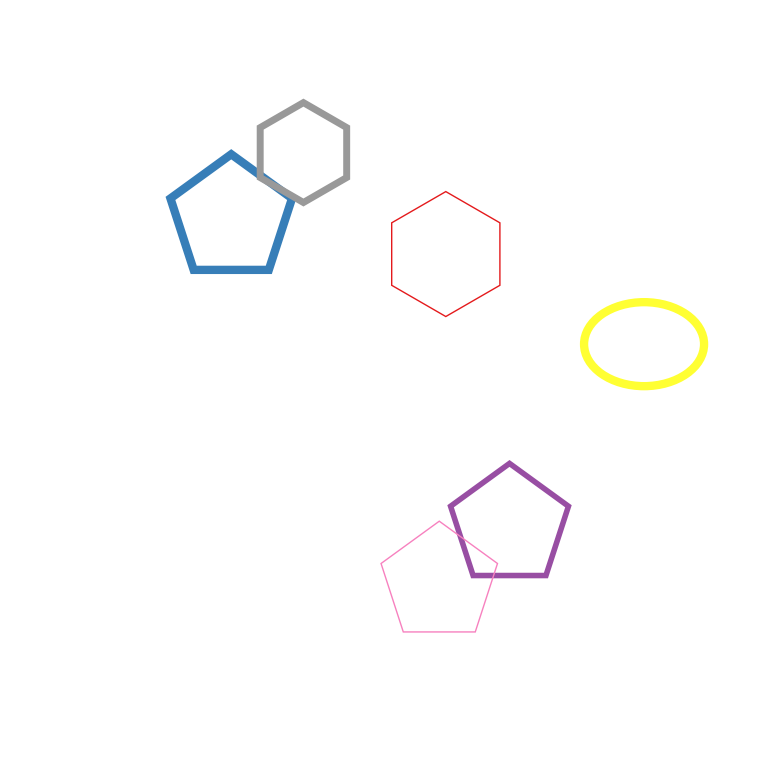[{"shape": "hexagon", "thickness": 0.5, "radius": 0.41, "center": [0.579, 0.67]}, {"shape": "pentagon", "thickness": 3, "radius": 0.42, "center": [0.3, 0.717]}, {"shape": "pentagon", "thickness": 2, "radius": 0.4, "center": [0.662, 0.318]}, {"shape": "oval", "thickness": 3, "radius": 0.39, "center": [0.836, 0.553]}, {"shape": "pentagon", "thickness": 0.5, "radius": 0.4, "center": [0.57, 0.244]}, {"shape": "hexagon", "thickness": 2.5, "radius": 0.32, "center": [0.394, 0.802]}]